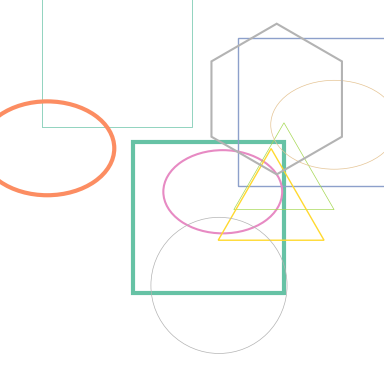[{"shape": "square", "thickness": 0.5, "radius": 0.97, "center": [0.304, 0.864]}, {"shape": "square", "thickness": 3, "radius": 0.98, "center": [0.541, 0.435]}, {"shape": "oval", "thickness": 3, "radius": 0.87, "center": [0.123, 0.615]}, {"shape": "square", "thickness": 1, "radius": 0.96, "center": [0.81, 0.708]}, {"shape": "oval", "thickness": 1.5, "radius": 0.77, "center": [0.579, 0.502]}, {"shape": "triangle", "thickness": 0.5, "radius": 0.75, "center": [0.738, 0.531]}, {"shape": "triangle", "thickness": 1, "radius": 0.79, "center": [0.704, 0.455]}, {"shape": "oval", "thickness": 0.5, "radius": 0.82, "center": [0.868, 0.676]}, {"shape": "circle", "thickness": 0.5, "radius": 0.88, "center": [0.569, 0.259]}, {"shape": "hexagon", "thickness": 1.5, "radius": 0.98, "center": [0.719, 0.743]}]